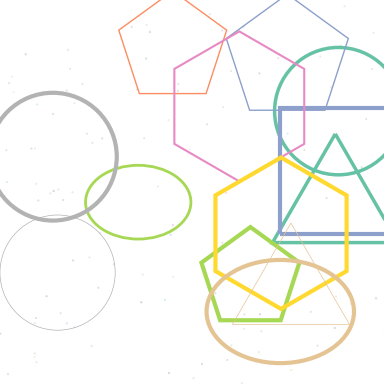[{"shape": "triangle", "thickness": 2.5, "radius": 0.94, "center": [0.871, 0.464]}, {"shape": "circle", "thickness": 2.5, "radius": 0.83, "center": [0.879, 0.711]}, {"shape": "pentagon", "thickness": 1, "radius": 0.74, "center": [0.449, 0.876]}, {"shape": "square", "thickness": 3, "radius": 0.81, "center": [0.891, 0.556]}, {"shape": "pentagon", "thickness": 1, "radius": 0.83, "center": [0.746, 0.848]}, {"shape": "hexagon", "thickness": 1.5, "radius": 0.97, "center": [0.622, 0.724]}, {"shape": "oval", "thickness": 2, "radius": 0.68, "center": [0.359, 0.475]}, {"shape": "pentagon", "thickness": 3, "radius": 0.67, "center": [0.65, 0.276]}, {"shape": "hexagon", "thickness": 3, "radius": 0.98, "center": [0.73, 0.394]}, {"shape": "triangle", "thickness": 0.5, "radius": 0.88, "center": [0.756, 0.245]}, {"shape": "oval", "thickness": 3, "radius": 0.96, "center": [0.728, 0.191]}, {"shape": "circle", "thickness": 0.5, "radius": 0.75, "center": [0.15, 0.292]}, {"shape": "circle", "thickness": 3, "radius": 0.83, "center": [0.137, 0.593]}]